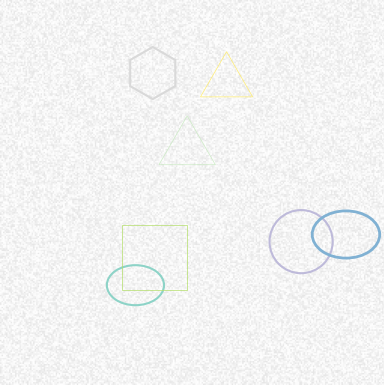[{"shape": "oval", "thickness": 1.5, "radius": 0.37, "center": [0.352, 0.259]}, {"shape": "circle", "thickness": 1.5, "radius": 0.41, "center": [0.782, 0.372]}, {"shape": "oval", "thickness": 2, "radius": 0.44, "center": [0.899, 0.391]}, {"shape": "square", "thickness": 0.5, "radius": 0.42, "center": [0.401, 0.33]}, {"shape": "hexagon", "thickness": 1.5, "radius": 0.34, "center": [0.397, 0.81]}, {"shape": "triangle", "thickness": 0.5, "radius": 0.42, "center": [0.486, 0.614]}, {"shape": "triangle", "thickness": 0.5, "radius": 0.39, "center": [0.588, 0.787]}]